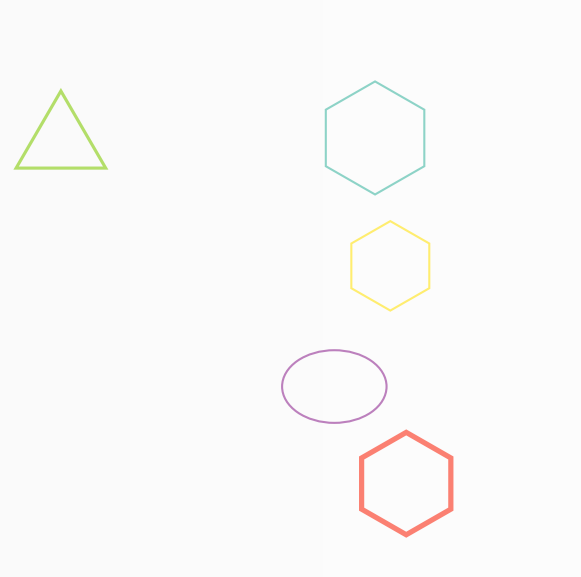[{"shape": "hexagon", "thickness": 1, "radius": 0.49, "center": [0.645, 0.76]}, {"shape": "hexagon", "thickness": 2.5, "radius": 0.44, "center": [0.699, 0.162]}, {"shape": "triangle", "thickness": 1.5, "radius": 0.44, "center": [0.105, 0.753]}, {"shape": "oval", "thickness": 1, "radius": 0.45, "center": [0.575, 0.33]}, {"shape": "hexagon", "thickness": 1, "radius": 0.39, "center": [0.672, 0.539]}]